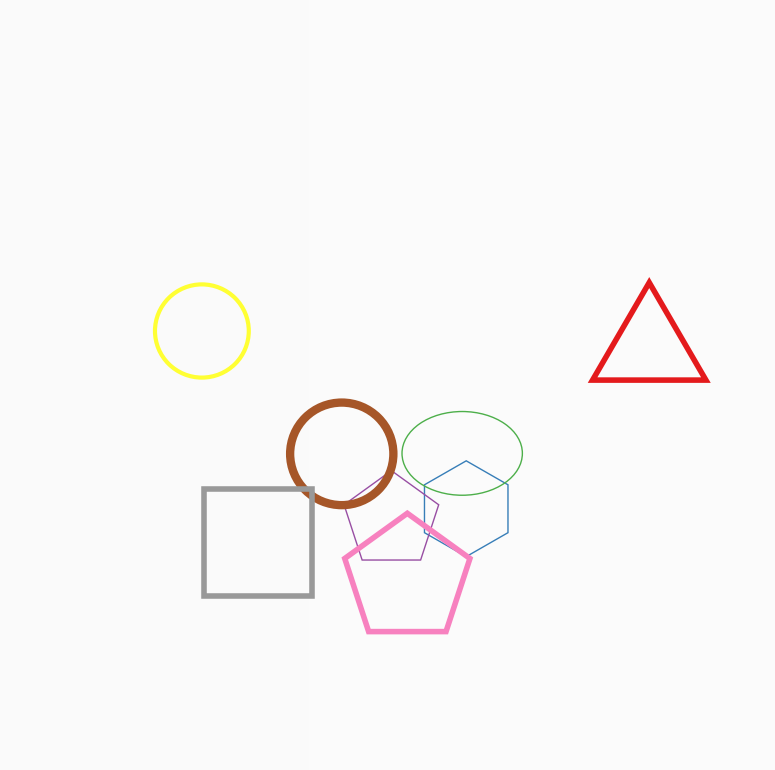[{"shape": "triangle", "thickness": 2, "radius": 0.42, "center": [0.838, 0.549]}, {"shape": "hexagon", "thickness": 0.5, "radius": 0.31, "center": [0.602, 0.339]}, {"shape": "oval", "thickness": 0.5, "radius": 0.39, "center": [0.596, 0.411]}, {"shape": "pentagon", "thickness": 0.5, "radius": 0.32, "center": [0.505, 0.325]}, {"shape": "circle", "thickness": 1.5, "radius": 0.3, "center": [0.26, 0.57]}, {"shape": "circle", "thickness": 3, "radius": 0.33, "center": [0.441, 0.411]}, {"shape": "pentagon", "thickness": 2, "radius": 0.42, "center": [0.526, 0.248]}, {"shape": "square", "thickness": 2, "radius": 0.35, "center": [0.333, 0.295]}]